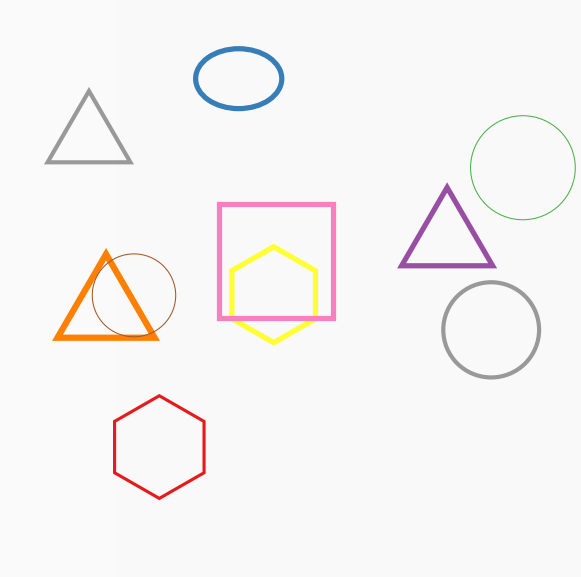[{"shape": "hexagon", "thickness": 1.5, "radius": 0.44, "center": [0.274, 0.225]}, {"shape": "oval", "thickness": 2.5, "radius": 0.37, "center": [0.411, 0.863]}, {"shape": "circle", "thickness": 0.5, "radius": 0.45, "center": [0.9, 0.709]}, {"shape": "triangle", "thickness": 2.5, "radius": 0.45, "center": [0.769, 0.584]}, {"shape": "triangle", "thickness": 3, "radius": 0.48, "center": [0.182, 0.463]}, {"shape": "hexagon", "thickness": 2.5, "radius": 0.42, "center": [0.471, 0.489]}, {"shape": "circle", "thickness": 0.5, "radius": 0.36, "center": [0.23, 0.488]}, {"shape": "square", "thickness": 2.5, "radius": 0.49, "center": [0.474, 0.547]}, {"shape": "triangle", "thickness": 2, "radius": 0.41, "center": [0.153, 0.759]}, {"shape": "circle", "thickness": 2, "radius": 0.41, "center": [0.845, 0.428]}]